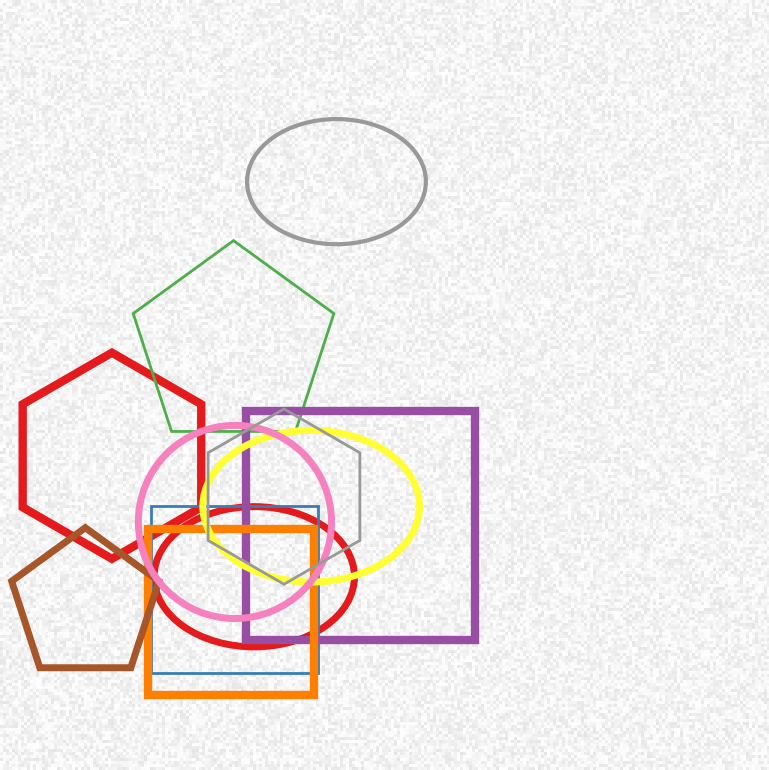[{"shape": "hexagon", "thickness": 3, "radius": 0.67, "center": [0.145, 0.408]}, {"shape": "oval", "thickness": 2.5, "radius": 0.65, "center": [0.33, 0.251]}, {"shape": "square", "thickness": 1, "radius": 0.54, "center": [0.305, 0.235]}, {"shape": "pentagon", "thickness": 1, "radius": 0.68, "center": [0.303, 0.55]}, {"shape": "square", "thickness": 3, "radius": 0.74, "center": [0.468, 0.317]}, {"shape": "square", "thickness": 3, "radius": 0.54, "center": [0.3, 0.206]}, {"shape": "oval", "thickness": 2.5, "radius": 0.7, "center": [0.404, 0.343]}, {"shape": "pentagon", "thickness": 2.5, "radius": 0.5, "center": [0.111, 0.214]}, {"shape": "circle", "thickness": 2.5, "radius": 0.63, "center": [0.305, 0.322]}, {"shape": "hexagon", "thickness": 1, "radius": 0.57, "center": [0.369, 0.355]}, {"shape": "oval", "thickness": 1.5, "radius": 0.58, "center": [0.437, 0.764]}]